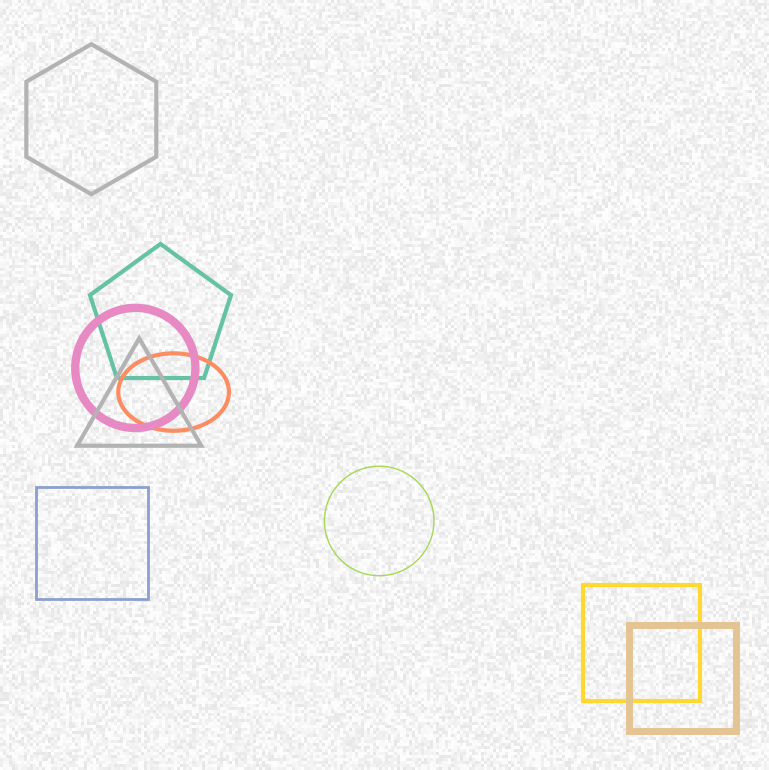[{"shape": "pentagon", "thickness": 1.5, "radius": 0.48, "center": [0.208, 0.587]}, {"shape": "oval", "thickness": 1.5, "radius": 0.36, "center": [0.225, 0.491]}, {"shape": "square", "thickness": 1, "radius": 0.36, "center": [0.119, 0.295]}, {"shape": "circle", "thickness": 3, "radius": 0.39, "center": [0.176, 0.522]}, {"shape": "circle", "thickness": 0.5, "radius": 0.36, "center": [0.492, 0.323]}, {"shape": "square", "thickness": 1.5, "radius": 0.38, "center": [0.833, 0.165]}, {"shape": "square", "thickness": 2.5, "radius": 0.35, "center": [0.887, 0.12]}, {"shape": "hexagon", "thickness": 1.5, "radius": 0.49, "center": [0.119, 0.845]}, {"shape": "triangle", "thickness": 1.5, "radius": 0.47, "center": [0.181, 0.468]}]